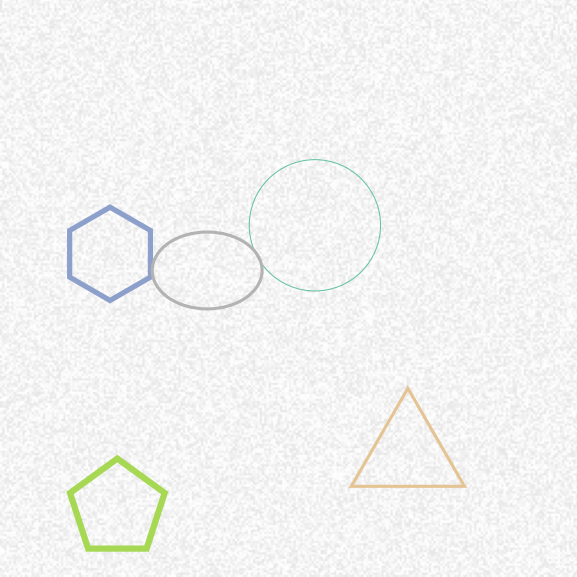[{"shape": "circle", "thickness": 0.5, "radius": 0.57, "center": [0.545, 0.609]}, {"shape": "hexagon", "thickness": 2.5, "radius": 0.4, "center": [0.191, 0.56]}, {"shape": "pentagon", "thickness": 3, "radius": 0.43, "center": [0.203, 0.119]}, {"shape": "triangle", "thickness": 1.5, "radius": 0.57, "center": [0.706, 0.214]}, {"shape": "oval", "thickness": 1.5, "radius": 0.48, "center": [0.359, 0.531]}]